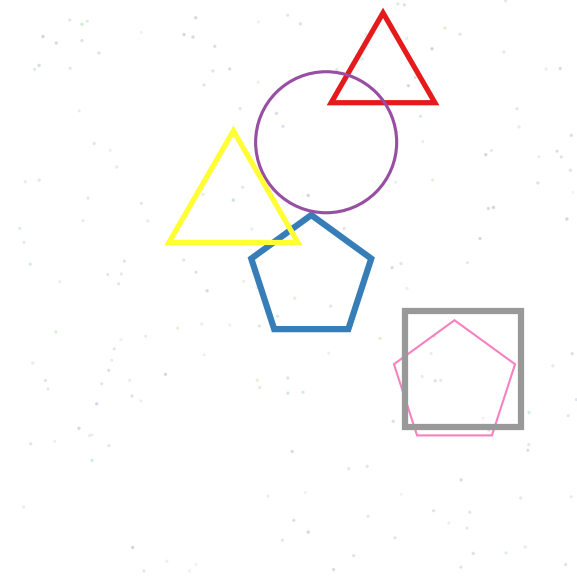[{"shape": "triangle", "thickness": 2.5, "radius": 0.52, "center": [0.663, 0.873]}, {"shape": "pentagon", "thickness": 3, "radius": 0.55, "center": [0.539, 0.518]}, {"shape": "circle", "thickness": 1.5, "radius": 0.61, "center": [0.565, 0.753]}, {"shape": "triangle", "thickness": 2.5, "radius": 0.64, "center": [0.404, 0.644]}, {"shape": "pentagon", "thickness": 1, "radius": 0.55, "center": [0.787, 0.334]}, {"shape": "square", "thickness": 3, "radius": 0.5, "center": [0.802, 0.359]}]